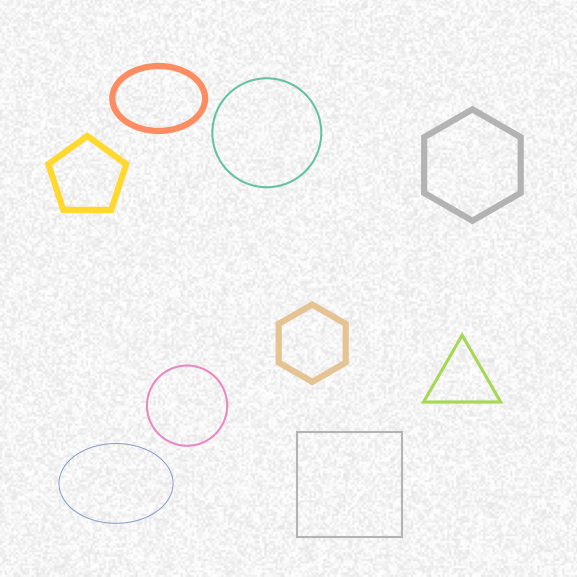[{"shape": "circle", "thickness": 1, "radius": 0.47, "center": [0.462, 0.769]}, {"shape": "oval", "thickness": 3, "radius": 0.4, "center": [0.275, 0.829]}, {"shape": "oval", "thickness": 0.5, "radius": 0.49, "center": [0.201, 0.162]}, {"shape": "circle", "thickness": 1, "radius": 0.35, "center": [0.324, 0.297]}, {"shape": "triangle", "thickness": 1.5, "radius": 0.39, "center": [0.8, 0.342]}, {"shape": "pentagon", "thickness": 3, "radius": 0.35, "center": [0.151, 0.693]}, {"shape": "hexagon", "thickness": 3, "radius": 0.33, "center": [0.541, 0.405]}, {"shape": "square", "thickness": 1, "radius": 0.46, "center": [0.605, 0.16]}, {"shape": "hexagon", "thickness": 3, "radius": 0.48, "center": [0.818, 0.713]}]